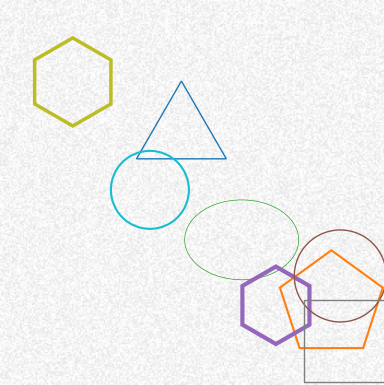[{"shape": "triangle", "thickness": 1, "radius": 0.67, "center": [0.471, 0.655]}, {"shape": "pentagon", "thickness": 1.5, "radius": 0.7, "center": [0.861, 0.209]}, {"shape": "oval", "thickness": 0.5, "radius": 0.74, "center": [0.628, 0.377]}, {"shape": "hexagon", "thickness": 3, "radius": 0.5, "center": [0.717, 0.207]}, {"shape": "circle", "thickness": 1, "radius": 0.6, "center": [0.884, 0.283]}, {"shape": "square", "thickness": 1, "radius": 0.53, "center": [0.896, 0.115]}, {"shape": "hexagon", "thickness": 2.5, "radius": 0.57, "center": [0.189, 0.787]}, {"shape": "circle", "thickness": 1.5, "radius": 0.51, "center": [0.389, 0.507]}]